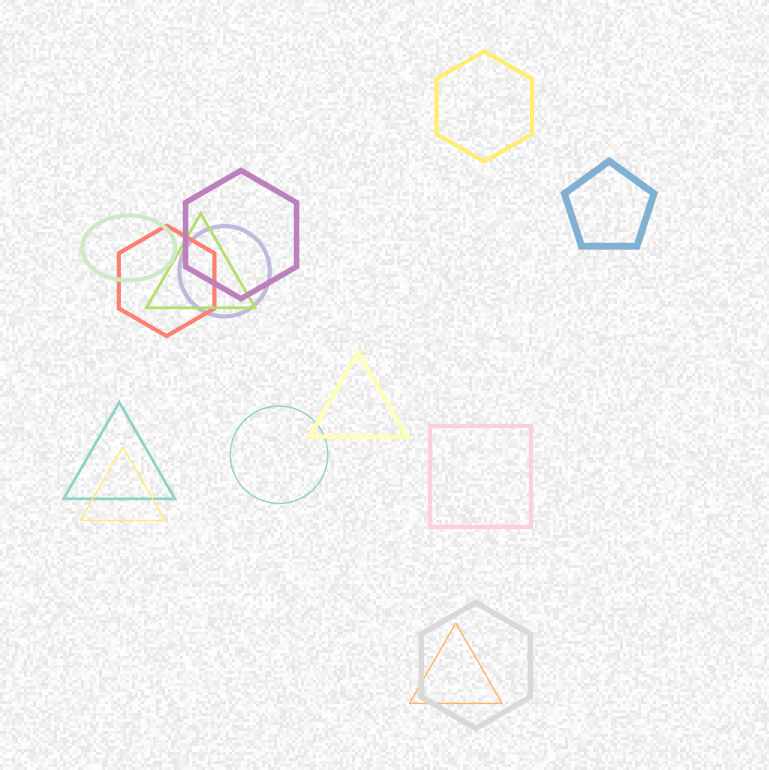[{"shape": "circle", "thickness": 0.5, "radius": 0.32, "center": [0.362, 0.409]}, {"shape": "triangle", "thickness": 1, "radius": 0.42, "center": [0.155, 0.394]}, {"shape": "triangle", "thickness": 1.5, "radius": 0.37, "center": [0.465, 0.47]}, {"shape": "circle", "thickness": 1.5, "radius": 0.29, "center": [0.292, 0.648]}, {"shape": "hexagon", "thickness": 1.5, "radius": 0.36, "center": [0.216, 0.635]}, {"shape": "pentagon", "thickness": 2.5, "radius": 0.31, "center": [0.791, 0.73]}, {"shape": "triangle", "thickness": 0.5, "radius": 0.35, "center": [0.592, 0.121]}, {"shape": "triangle", "thickness": 1, "radius": 0.41, "center": [0.261, 0.641]}, {"shape": "square", "thickness": 1.5, "radius": 0.33, "center": [0.624, 0.382]}, {"shape": "hexagon", "thickness": 2, "radius": 0.41, "center": [0.618, 0.136]}, {"shape": "hexagon", "thickness": 2, "radius": 0.42, "center": [0.313, 0.695]}, {"shape": "oval", "thickness": 1.5, "radius": 0.3, "center": [0.167, 0.678]}, {"shape": "hexagon", "thickness": 1.5, "radius": 0.36, "center": [0.629, 0.862]}, {"shape": "triangle", "thickness": 0.5, "radius": 0.32, "center": [0.159, 0.356]}]